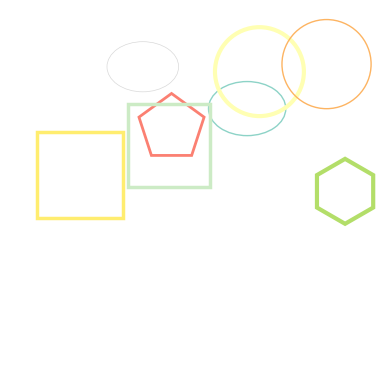[{"shape": "oval", "thickness": 1, "radius": 0.5, "center": [0.642, 0.718]}, {"shape": "circle", "thickness": 3, "radius": 0.58, "center": [0.674, 0.814]}, {"shape": "pentagon", "thickness": 2, "radius": 0.44, "center": [0.446, 0.668]}, {"shape": "circle", "thickness": 1, "radius": 0.58, "center": [0.848, 0.833]}, {"shape": "hexagon", "thickness": 3, "radius": 0.42, "center": [0.896, 0.503]}, {"shape": "oval", "thickness": 0.5, "radius": 0.47, "center": [0.371, 0.827]}, {"shape": "square", "thickness": 2.5, "radius": 0.54, "center": [0.439, 0.621]}, {"shape": "square", "thickness": 2.5, "radius": 0.56, "center": [0.207, 0.546]}]